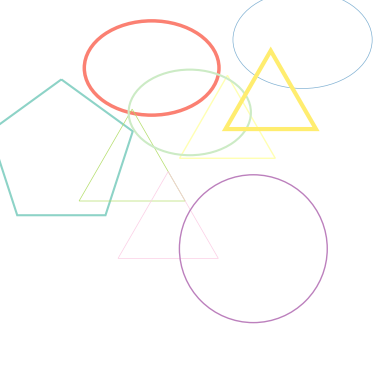[{"shape": "pentagon", "thickness": 1.5, "radius": 0.98, "center": [0.159, 0.599]}, {"shape": "triangle", "thickness": 1, "radius": 0.72, "center": [0.591, 0.661]}, {"shape": "oval", "thickness": 2.5, "radius": 0.87, "center": [0.394, 0.823]}, {"shape": "oval", "thickness": 0.5, "radius": 0.9, "center": [0.786, 0.897]}, {"shape": "triangle", "thickness": 0.5, "radius": 0.8, "center": [0.343, 0.557]}, {"shape": "triangle", "thickness": 0.5, "radius": 0.75, "center": [0.437, 0.404]}, {"shape": "circle", "thickness": 1, "radius": 0.96, "center": [0.658, 0.354]}, {"shape": "oval", "thickness": 1.5, "radius": 0.79, "center": [0.493, 0.708]}, {"shape": "triangle", "thickness": 3, "radius": 0.68, "center": [0.703, 0.733]}]